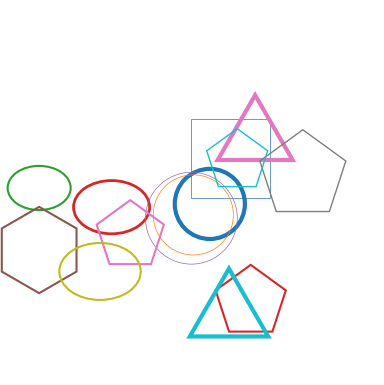[{"shape": "square", "thickness": 0.5, "radius": 0.51, "center": [0.598, 0.589]}, {"shape": "circle", "thickness": 3, "radius": 0.46, "center": [0.545, 0.47]}, {"shape": "circle", "thickness": 0.5, "radius": 0.52, "center": [0.502, 0.442]}, {"shape": "oval", "thickness": 1.5, "radius": 0.41, "center": [0.102, 0.512]}, {"shape": "oval", "thickness": 2, "radius": 0.49, "center": [0.29, 0.462]}, {"shape": "pentagon", "thickness": 1.5, "radius": 0.48, "center": [0.651, 0.216]}, {"shape": "circle", "thickness": 0.5, "radius": 0.6, "center": [0.497, 0.433]}, {"shape": "hexagon", "thickness": 1.5, "radius": 0.56, "center": [0.102, 0.351]}, {"shape": "triangle", "thickness": 3, "radius": 0.56, "center": [0.663, 0.641]}, {"shape": "pentagon", "thickness": 1.5, "radius": 0.46, "center": [0.338, 0.388]}, {"shape": "pentagon", "thickness": 1, "radius": 0.59, "center": [0.787, 0.546]}, {"shape": "oval", "thickness": 1.5, "radius": 0.53, "center": [0.26, 0.295]}, {"shape": "pentagon", "thickness": 1, "radius": 0.42, "center": [0.616, 0.583]}, {"shape": "triangle", "thickness": 3, "radius": 0.59, "center": [0.595, 0.185]}]